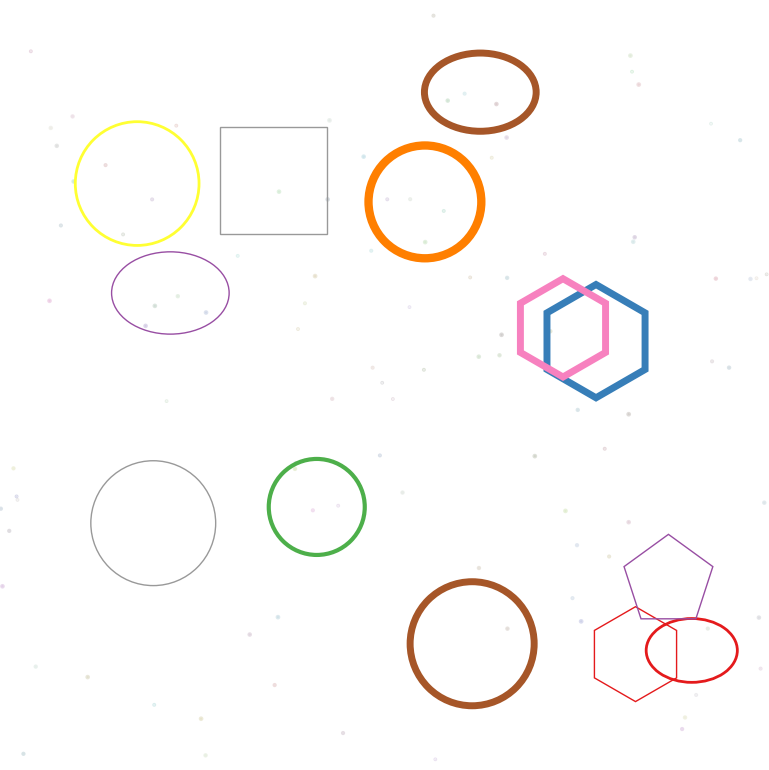[{"shape": "hexagon", "thickness": 0.5, "radius": 0.31, "center": [0.825, 0.15]}, {"shape": "oval", "thickness": 1, "radius": 0.3, "center": [0.898, 0.155]}, {"shape": "hexagon", "thickness": 2.5, "radius": 0.37, "center": [0.774, 0.557]}, {"shape": "circle", "thickness": 1.5, "radius": 0.31, "center": [0.411, 0.342]}, {"shape": "oval", "thickness": 0.5, "radius": 0.38, "center": [0.221, 0.62]}, {"shape": "pentagon", "thickness": 0.5, "radius": 0.3, "center": [0.868, 0.245]}, {"shape": "circle", "thickness": 3, "radius": 0.37, "center": [0.552, 0.738]}, {"shape": "circle", "thickness": 1, "radius": 0.4, "center": [0.178, 0.762]}, {"shape": "oval", "thickness": 2.5, "radius": 0.36, "center": [0.624, 0.88]}, {"shape": "circle", "thickness": 2.5, "radius": 0.4, "center": [0.613, 0.164]}, {"shape": "hexagon", "thickness": 2.5, "radius": 0.32, "center": [0.731, 0.574]}, {"shape": "square", "thickness": 0.5, "radius": 0.35, "center": [0.355, 0.766]}, {"shape": "circle", "thickness": 0.5, "radius": 0.41, "center": [0.199, 0.321]}]